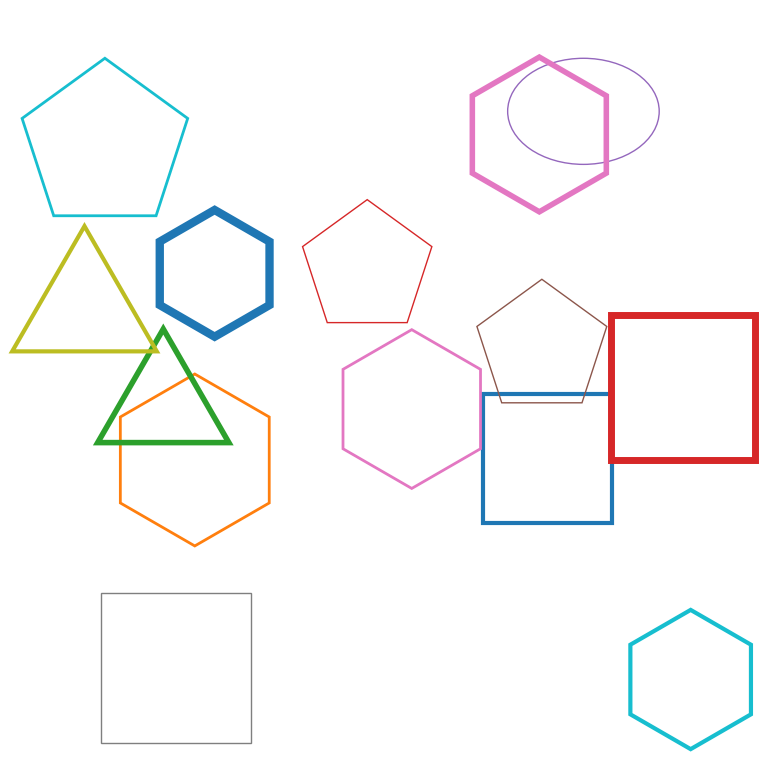[{"shape": "hexagon", "thickness": 3, "radius": 0.41, "center": [0.279, 0.645]}, {"shape": "square", "thickness": 1.5, "radius": 0.42, "center": [0.711, 0.405]}, {"shape": "hexagon", "thickness": 1, "radius": 0.56, "center": [0.253, 0.403]}, {"shape": "triangle", "thickness": 2, "radius": 0.49, "center": [0.212, 0.474]}, {"shape": "square", "thickness": 2.5, "radius": 0.47, "center": [0.887, 0.497]}, {"shape": "pentagon", "thickness": 0.5, "radius": 0.44, "center": [0.477, 0.652]}, {"shape": "oval", "thickness": 0.5, "radius": 0.49, "center": [0.758, 0.855]}, {"shape": "pentagon", "thickness": 0.5, "radius": 0.44, "center": [0.704, 0.549]}, {"shape": "hexagon", "thickness": 2, "radius": 0.5, "center": [0.7, 0.825]}, {"shape": "hexagon", "thickness": 1, "radius": 0.52, "center": [0.535, 0.469]}, {"shape": "square", "thickness": 0.5, "radius": 0.49, "center": [0.228, 0.133]}, {"shape": "triangle", "thickness": 1.5, "radius": 0.54, "center": [0.11, 0.598]}, {"shape": "hexagon", "thickness": 1.5, "radius": 0.45, "center": [0.897, 0.118]}, {"shape": "pentagon", "thickness": 1, "radius": 0.57, "center": [0.136, 0.811]}]